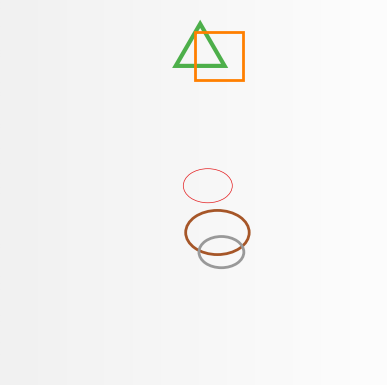[{"shape": "oval", "thickness": 0.5, "radius": 0.32, "center": [0.536, 0.518]}, {"shape": "triangle", "thickness": 3, "radius": 0.36, "center": [0.517, 0.865]}, {"shape": "square", "thickness": 2, "radius": 0.31, "center": [0.565, 0.855]}, {"shape": "oval", "thickness": 2, "radius": 0.41, "center": [0.561, 0.396]}, {"shape": "oval", "thickness": 2, "radius": 0.29, "center": [0.571, 0.345]}]